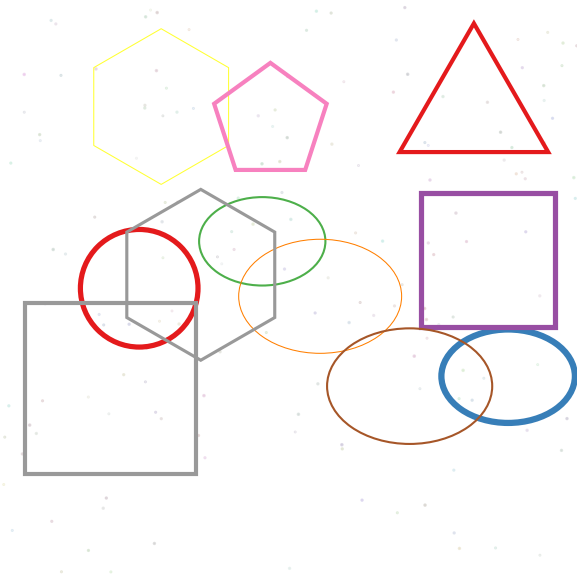[{"shape": "circle", "thickness": 2.5, "radius": 0.51, "center": [0.241, 0.5]}, {"shape": "triangle", "thickness": 2, "radius": 0.74, "center": [0.821, 0.81]}, {"shape": "oval", "thickness": 3, "radius": 0.58, "center": [0.88, 0.348]}, {"shape": "oval", "thickness": 1, "radius": 0.55, "center": [0.454, 0.581]}, {"shape": "square", "thickness": 2.5, "radius": 0.58, "center": [0.845, 0.549]}, {"shape": "oval", "thickness": 0.5, "radius": 0.71, "center": [0.554, 0.486]}, {"shape": "hexagon", "thickness": 0.5, "radius": 0.67, "center": [0.279, 0.815]}, {"shape": "oval", "thickness": 1, "radius": 0.71, "center": [0.709, 0.33]}, {"shape": "pentagon", "thickness": 2, "radius": 0.51, "center": [0.468, 0.788]}, {"shape": "square", "thickness": 2, "radius": 0.74, "center": [0.191, 0.326]}, {"shape": "hexagon", "thickness": 1.5, "radius": 0.74, "center": [0.348, 0.523]}]